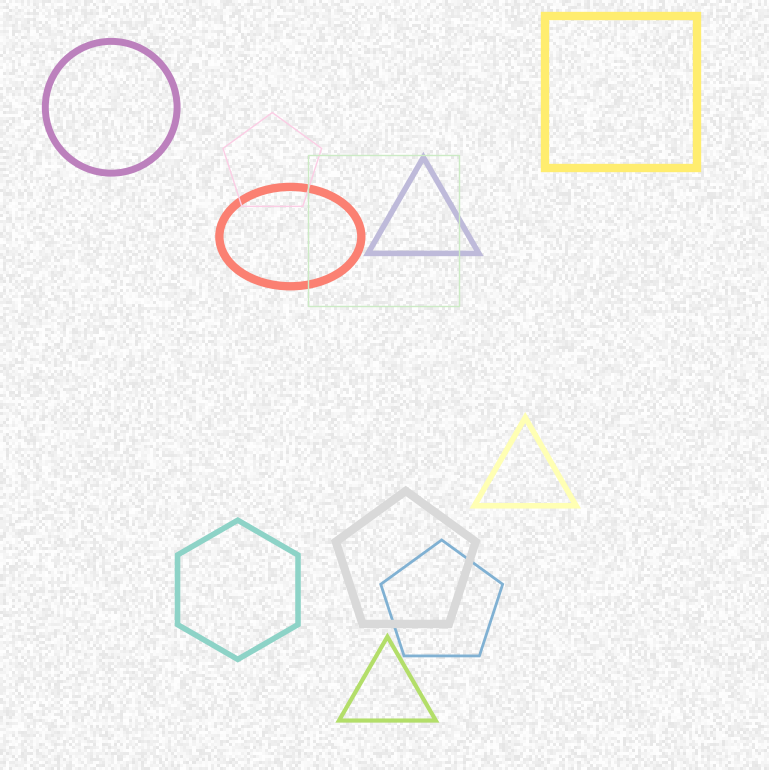[{"shape": "hexagon", "thickness": 2, "radius": 0.45, "center": [0.309, 0.234]}, {"shape": "triangle", "thickness": 2, "radius": 0.38, "center": [0.682, 0.381]}, {"shape": "triangle", "thickness": 2, "radius": 0.42, "center": [0.55, 0.712]}, {"shape": "oval", "thickness": 3, "radius": 0.46, "center": [0.377, 0.693]}, {"shape": "pentagon", "thickness": 1, "radius": 0.42, "center": [0.574, 0.215]}, {"shape": "triangle", "thickness": 1.5, "radius": 0.36, "center": [0.503, 0.101]}, {"shape": "pentagon", "thickness": 0.5, "radius": 0.34, "center": [0.354, 0.786]}, {"shape": "pentagon", "thickness": 3, "radius": 0.48, "center": [0.527, 0.267]}, {"shape": "circle", "thickness": 2.5, "radius": 0.43, "center": [0.144, 0.861]}, {"shape": "square", "thickness": 0.5, "radius": 0.49, "center": [0.498, 0.7]}, {"shape": "square", "thickness": 3, "radius": 0.49, "center": [0.806, 0.88]}]